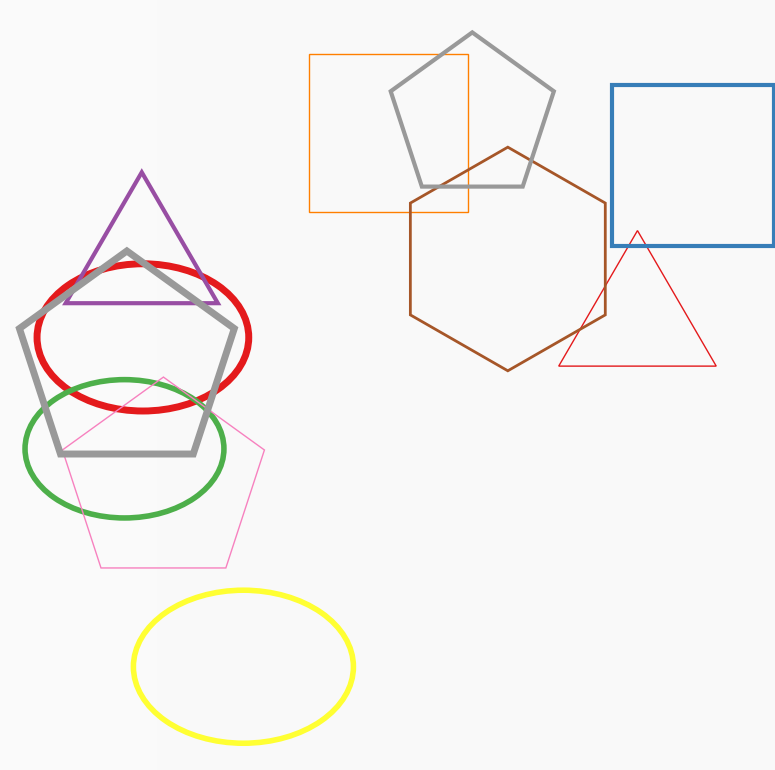[{"shape": "triangle", "thickness": 0.5, "radius": 0.59, "center": [0.823, 0.583]}, {"shape": "oval", "thickness": 2.5, "radius": 0.68, "center": [0.184, 0.562]}, {"shape": "square", "thickness": 1.5, "radius": 0.52, "center": [0.894, 0.784]}, {"shape": "oval", "thickness": 2, "radius": 0.64, "center": [0.161, 0.417]}, {"shape": "triangle", "thickness": 1.5, "radius": 0.57, "center": [0.183, 0.663]}, {"shape": "square", "thickness": 0.5, "radius": 0.51, "center": [0.502, 0.828]}, {"shape": "oval", "thickness": 2, "radius": 0.71, "center": [0.314, 0.134]}, {"shape": "hexagon", "thickness": 1, "radius": 0.73, "center": [0.655, 0.664]}, {"shape": "pentagon", "thickness": 0.5, "radius": 0.69, "center": [0.211, 0.373]}, {"shape": "pentagon", "thickness": 2.5, "radius": 0.73, "center": [0.164, 0.528]}, {"shape": "pentagon", "thickness": 1.5, "radius": 0.55, "center": [0.609, 0.847]}]